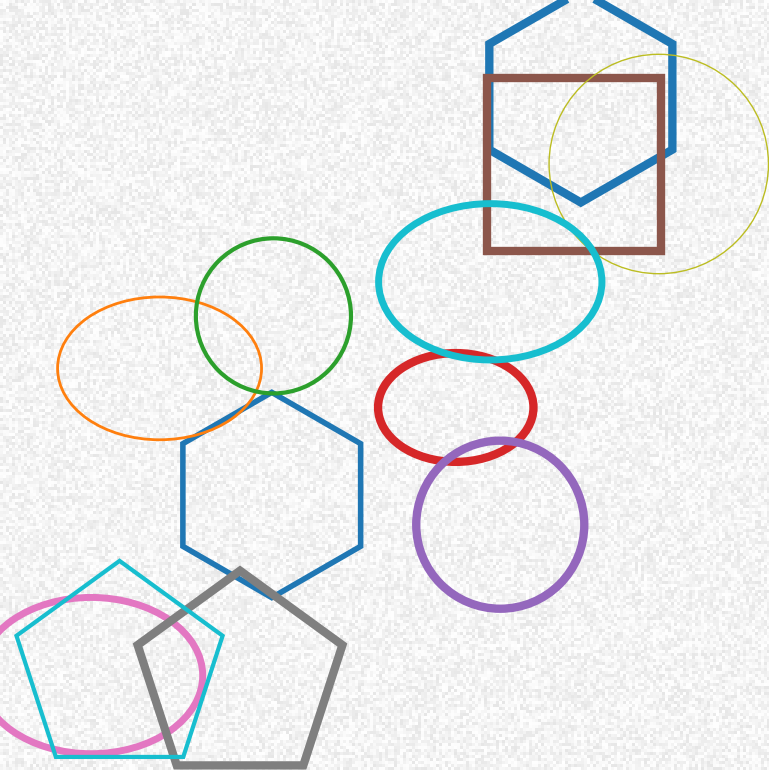[{"shape": "hexagon", "thickness": 2, "radius": 0.67, "center": [0.353, 0.357]}, {"shape": "hexagon", "thickness": 3, "radius": 0.69, "center": [0.754, 0.874]}, {"shape": "oval", "thickness": 1, "radius": 0.66, "center": [0.207, 0.522]}, {"shape": "circle", "thickness": 1.5, "radius": 0.5, "center": [0.355, 0.59]}, {"shape": "oval", "thickness": 3, "radius": 0.5, "center": [0.592, 0.471]}, {"shape": "circle", "thickness": 3, "radius": 0.55, "center": [0.65, 0.319]}, {"shape": "square", "thickness": 3, "radius": 0.56, "center": [0.745, 0.787]}, {"shape": "oval", "thickness": 2.5, "radius": 0.72, "center": [0.118, 0.123]}, {"shape": "pentagon", "thickness": 3, "radius": 0.7, "center": [0.312, 0.119]}, {"shape": "circle", "thickness": 0.5, "radius": 0.71, "center": [0.856, 0.787]}, {"shape": "oval", "thickness": 2.5, "radius": 0.73, "center": [0.637, 0.634]}, {"shape": "pentagon", "thickness": 1.5, "radius": 0.7, "center": [0.155, 0.131]}]